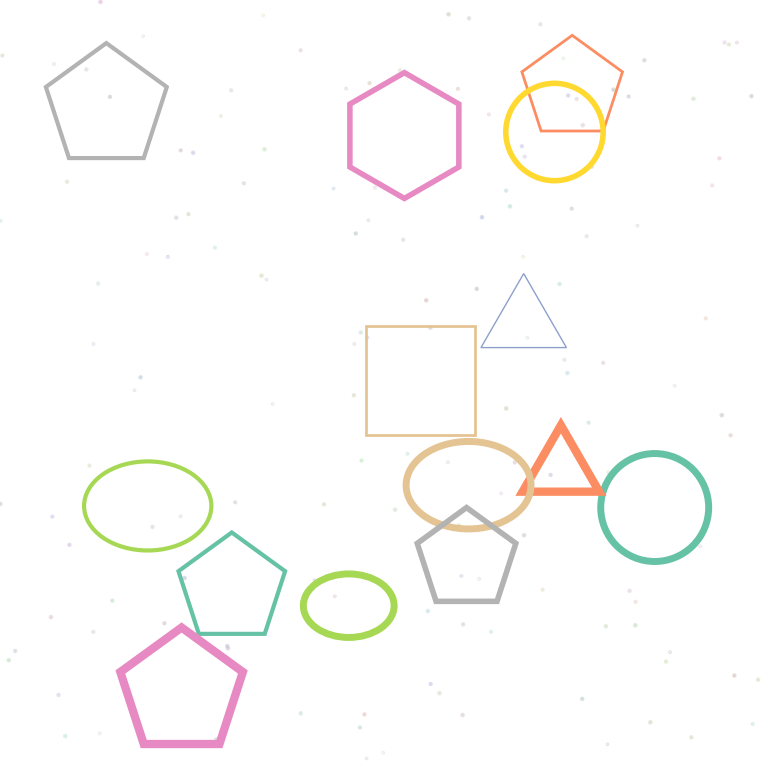[{"shape": "pentagon", "thickness": 1.5, "radius": 0.36, "center": [0.301, 0.236]}, {"shape": "circle", "thickness": 2.5, "radius": 0.35, "center": [0.85, 0.341]}, {"shape": "pentagon", "thickness": 1, "radius": 0.34, "center": [0.743, 0.885]}, {"shape": "triangle", "thickness": 3, "radius": 0.29, "center": [0.728, 0.39]}, {"shape": "triangle", "thickness": 0.5, "radius": 0.32, "center": [0.68, 0.581]}, {"shape": "pentagon", "thickness": 3, "radius": 0.42, "center": [0.236, 0.101]}, {"shape": "hexagon", "thickness": 2, "radius": 0.41, "center": [0.525, 0.824]}, {"shape": "oval", "thickness": 1.5, "radius": 0.41, "center": [0.192, 0.343]}, {"shape": "oval", "thickness": 2.5, "radius": 0.29, "center": [0.453, 0.213]}, {"shape": "circle", "thickness": 2, "radius": 0.32, "center": [0.72, 0.829]}, {"shape": "oval", "thickness": 2.5, "radius": 0.41, "center": [0.609, 0.37]}, {"shape": "square", "thickness": 1, "radius": 0.35, "center": [0.546, 0.506]}, {"shape": "pentagon", "thickness": 2, "radius": 0.34, "center": [0.606, 0.274]}, {"shape": "pentagon", "thickness": 1.5, "radius": 0.41, "center": [0.138, 0.861]}]